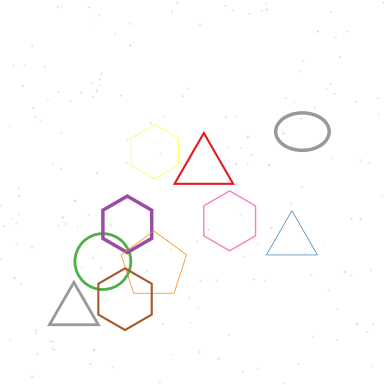[{"shape": "triangle", "thickness": 1.5, "radius": 0.44, "center": [0.529, 0.567]}, {"shape": "triangle", "thickness": 0.5, "radius": 0.38, "center": [0.758, 0.376]}, {"shape": "circle", "thickness": 2, "radius": 0.36, "center": [0.267, 0.321]}, {"shape": "hexagon", "thickness": 2.5, "radius": 0.37, "center": [0.331, 0.417]}, {"shape": "pentagon", "thickness": 0.5, "radius": 0.45, "center": [0.4, 0.311]}, {"shape": "hexagon", "thickness": 0.5, "radius": 0.35, "center": [0.402, 0.606]}, {"shape": "hexagon", "thickness": 1.5, "radius": 0.4, "center": [0.325, 0.223]}, {"shape": "hexagon", "thickness": 1, "radius": 0.39, "center": [0.596, 0.426]}, {"shape": "oval", "thickness": 2.5, "radius": 0.35, "center": [0.786, 0.658]}, {"shape": "triangle", "thickness": 2, "radius": 0.37, "center": [0.192, 0.193]}]